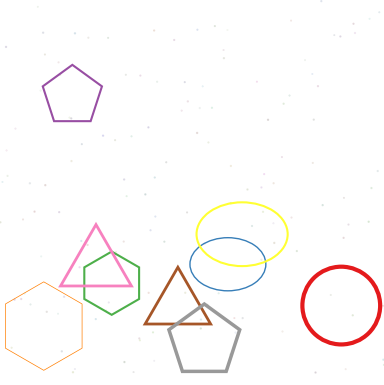[{"shape": "circle", "thickness": 3, "radius": 0.5, "center": [0.886, 0.206]}, {"shape": "oval", "thickness": 1, "radius": 0.49, "center": [0.592, 0.314]}, {"shape": "hexagon", "thickness": 1.5, "radius": 0.41, "center": [0.29, 0.264]}, {"shape": "pentagon", "thickness": 1.5, "radius": 0.4, "center": [0.188, 0.751]}, {"shape": "hexagon", "thickness": 0.5, "radius": 0.57, "center": [0.114, 0.153]}, {"shape": "oval", "thickness": 1.5, "radius": 0.59, "center": [0.629, 0.392]}, {"shape": "triangle", "thickness": 2, "radius": 0.49, "center": [0.462, 0.208]}, {"shape": "triangle", "thickness": 2, "radius": 0.53, "center": [0.249, 0.31]}, {"shape": "pentagon", "thickness": 2.5, "radius": 0.48, "center": [0.531, 0.114]}]